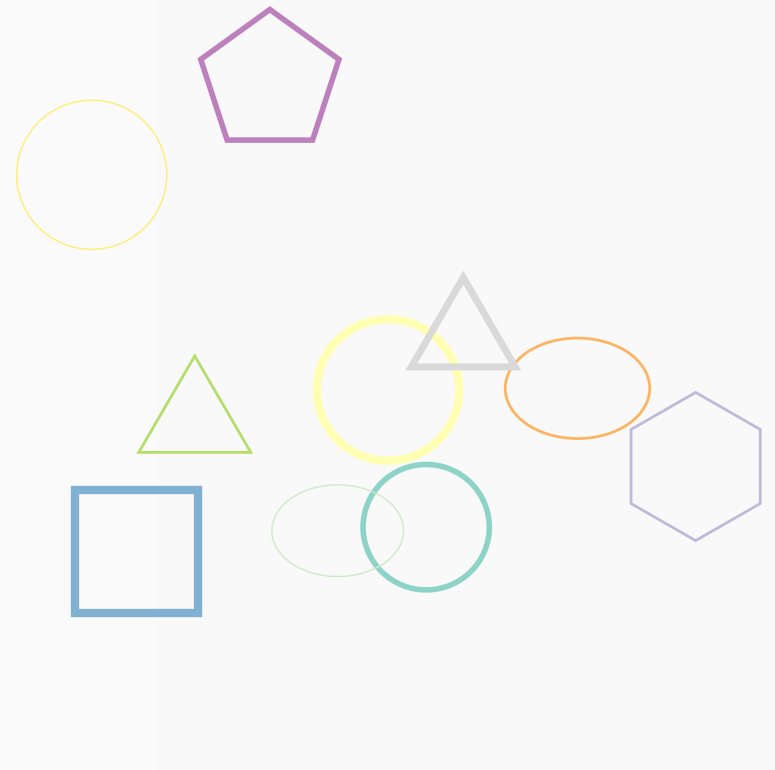[{"shape": "circle", "thickness": 2, "radius": 0.41, "center": [0.55, 0.315]}, {"shape": "circle", "thickness": 3, "radius": 0.46, "center": [0.501, 0.493]}, {"shape": "hexagon", "thickness": 1, "radius": 0.48, "center": [0.898, 0.394]}, {"shape": "square", "thickness": 3, "radius": 0.4, "center": [0.176, 0.284]}, {"shape": "oval", "thickness": 1, "radius": 0.47, "center": [0.745, 0.496]}, {"shape": "triangle", "thickness": 1, "radius": 0.42, "center": [0.251, 0.454]}, {"shape": "triangle", "thickness": 2.5, "radius": 0.39, "center": [0.598, 0.562]}, {"shape": "pentagon", "thickness": 2, "radius": 0.47, "center": [0.348, 0.894]}, {"shape": "oval", "thickness": 0.5, "radius": 0.43, "center": [0.436, 0.311]}, {"shape": "circle", "thickness": 0.5, "radius": 0.48, "center": [0.118, 0.773]}]